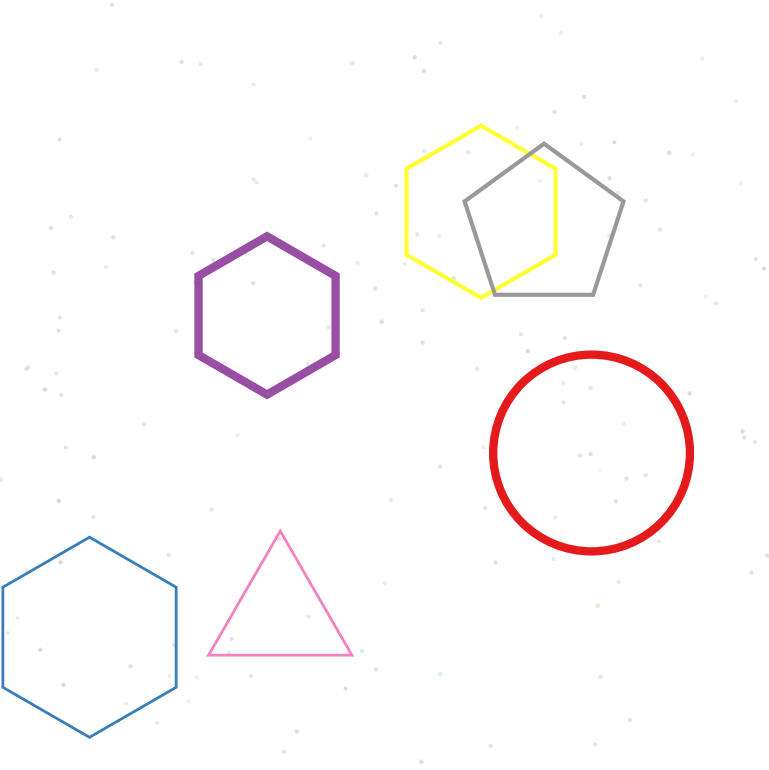[{"shape": "circle", "thickness": 3, "radius": 0.64, "center": [0.768, 0.412]}, {"shape": "hexagon", "thickness": 1, "radius": 0.65, "center": [0.116, 0.172]}, {"shape": "hexagon", "thickness": 3, "radius": 0.51, "center": [0.347, 0.59]}, {"shape": "hexagon", "thickness": 1.5, "radius": 0.56, "center": [0.625, 0.725]}, {"shape": "triangle", "thickness": 1, "radius": 0.54, "center": [0.364, 0.203]}, {"shape": "pentagon", "thickness": 1.5, "radius": 0.54, "center": [0.707, 0.705]}]